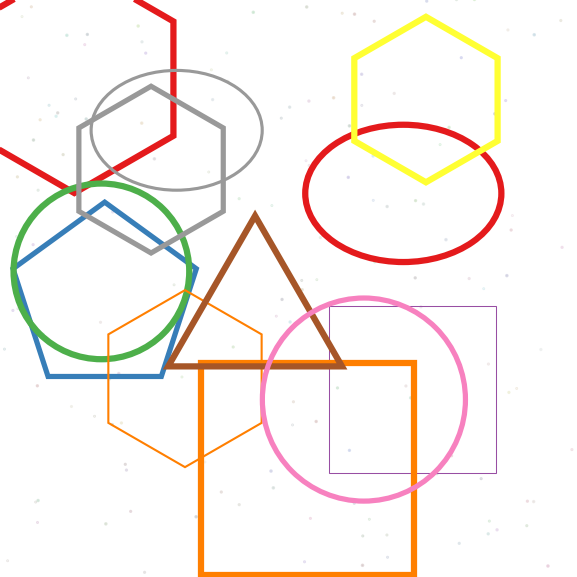[{"shape": "hexagon", "thickness": 3, "radius": 0.99, "center": [0.129, 0.863]}, {"shape": "oval", "thickness": 3, "radius": 0.85, "center": [0.698, 0.664]}, {"shape": "pentagon", "thickness": 2.5, "radius": 0.83, "center": [0.181, 0.482]}, {"shape": "circle", "thickness": 3, "radius": 0.76, "center": [0.176, 0.529]}, {"shape": "square", "thickness": 0.5, "radius": 0.72, "center": [0.715, 0.324]}, {"shape": "square", "thickness": 3, "radius": 0.92, "center": [0.532, 0.186]}, {"shape": "hexagon", "thickness": 1, "radius": 0.77, "center": [0.32, 0.343]}, {"shape": "hexagon", "thickness": 3, "radius": 0.72, "center": [0.738, 0.827]}, {"shape": "triangle", "thickness": 3, "radius": 0.87, "center": [0.442, 0.452]}, {"shape": "circle", "thickness": 2.5, "radius": 0.88, "center": [0.63, 0.307]}, {"shape": "oval", "thickness": 1.5, "radius": 0.74, "center": [0.306, 0.773]}, {"shape": "hexagon", "thickness": 2.5, "radius": 0.72, "center": [0.262, 0.705]}]